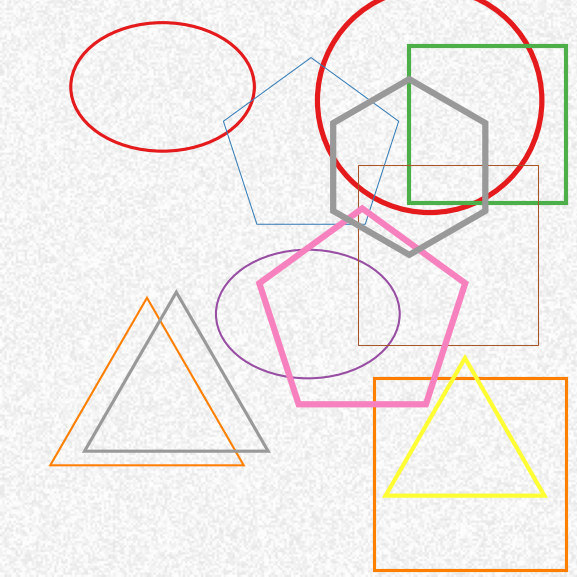[{"shape": "oval", "thickness": 1.5, "radius": 0.79, "center": [0.282, 0.849]}, {"shape": "circle", "thickness": 2.5, "radius": 0.97, "center": [0.744, 0.825]}, {"shape": "pentagon", "thickness": 0.5, "radius": 0.8, "center": [0.539, 0.74]}, {"shape": "square", "thickness": 2, "radius": 0.68, "center": [0.844, 0.783]}, {"shape": "oval", "thickness": 1, "radius": 0.8, "center": [0.533, 0.455]}, {"shape": "square", "thickness": 1.5, "radius": 0.83, "center": [0.814, 0.178]}, {"shape": "triangle", "thickness": 1, "radius": 0.97, "center": [0.255, 0.29]}, {"shape": "triangle", "thickness": 2, "radius": 0.79, "center": [0.805, 0.22]}, {"shape": "square", "thickness": 0.5, "radius": 0.78, "center": [0.776, 0.558]}, {"shape": "pentagon", "thickness": 3, "radius": 0.94, "center": [0.627, 0.451]}, {"shape": "triangle", "thickness": 1.5, "radius": 0.92, "center": [0.305, 0.31]}, {"shape": "hexagon", "thickness": 3, "radius": 0.76, "center": [0.709, 0.71]}]